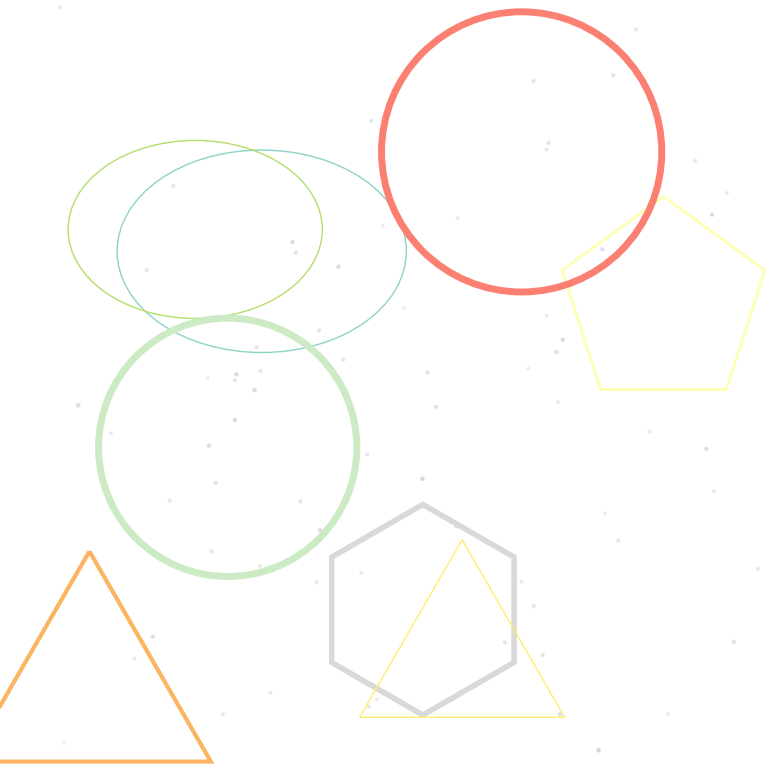[{"shape": "oval", "thickness": 0.5, "radius": 0.94, "center": [0.34, 0.674]}, {"shape": "pentagon", "thickness": 1, "radius": 0.69, "center": [0.862, 0.606]}, {"shape": "circle", "thickness": 2.5, "radius": 0.91, "center": [0.677, 0.803]}, {"shape": "triangle", "thickness": 1.5, "radius": 0.91, "center": [0.116, 0.102]}, {"shape": "oval", "thickness": 0.5, "radius": 0.83, "center": [0.254, 0.702]}, {"shape": "hexagon", "thickness": 2, "radius": 0.68, "center": [0.549, 0.208]}, {"shape": "circle", "thickness": 2.5, "radius": 0.84, "center": [0.296, 0.419]}, {"shape": "triangle", "thickness": 0.5, "radius": 0.77, "center": [0.6, 0.145]}]